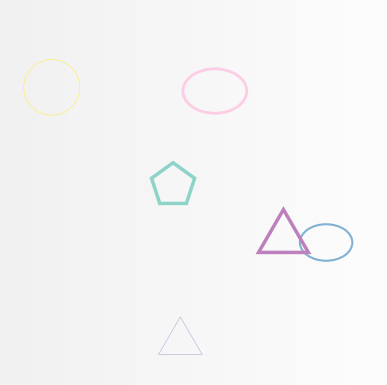[{"shape": "pentagon", "thickness": 2.5, "radius": 0.29, "center": [0.447, 0.519]}, {"shape": "triangle", "thickness": 0.5, "radius": 0.33, "center": [0.465, 0.112]}, {"shape": "oval", "thickness": 1.5, "radius": 0.34, "center": [0.842, 0.37]}, {"shape": "oval", "thickness": 2, "radius": 0.41, "center": [0.554, 0.764]}, {"shape": "triangle", "thickness": 2.5, "radius": 0.37, "center": [0.732, 0.381]}, {"shape": "circle", "thickness": 0.5, "radius": 0.36, "center": [0.134, 0.773]}]